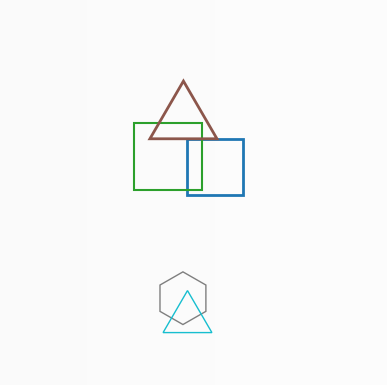[{"shape": "square", "thickness": 2, "radius": 0.36, "center": [0.554, 0.566]}, {"shape": "square", "thickness": 1.5, "radius": 0.44, "center": [0.434, 0.594]}, {"shape": "triangle", "thickness": 2, "radius": 0.5, "center": [0.473, 0.689]}, {"shape": "hexagon", "thickness": 1, "radius": 0.34, "center": [0.472, 0.225]}, {"shape": "triangle", "thickness": 1, "radius": 0.36, "center": [0.484, 0.173]}]